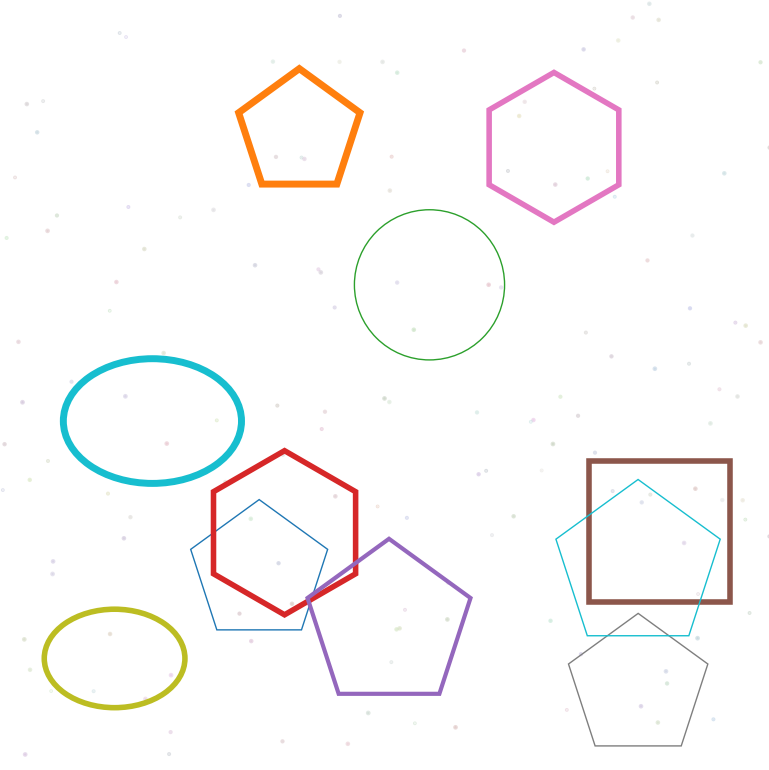[{"shape": "pentagon", "thickness": 0.5, "radius": 0.47, "center": [0.337, 0.258]}, {"shape": "pentagon", "thickness": 2.5, "radius": 0.41, "center": [0.389, 0.828]}, {"shape": "circle", "thickness": 0.5, "radius": 0.49, "center": [0.558, 0.63]}, {"shape": "hexagon", "thickness": 2, "radius": 0.53, "center": [0.37, 0.308]}, {"shape": "pentagon", "thickness": 1.5, "radius": 0.56, "center": [0.505, 0.189]}, {"shape": "square", "thickness": 2, "radius": 0.46, "center": [0.856, 0.31]}, {"shape": "hexagon", "thickness": 2, "radius": 0.49, "center": [0.719, 0.809]}, {"shape": "pentagon", "thickness": 0.5, "radius": 0.48, "center": [0.829, 0.108]}, {"shape": "oval", "thickness": 2, "radius": 0.46, "center": [0.149, 0.145]}, {"shape": "oval", "thickness": 2.5, "radius": 0.58, "center": [0.198, 0.453]}, {"shape": "pentagon", "thickness": 0.5, "radius": 0.56, "center": [0.829, 0.265]}]